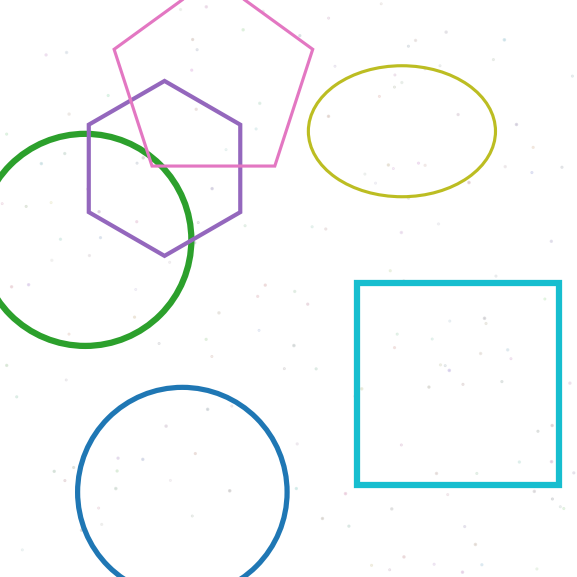[{"shape": "circle", "thickness": 2.5, "radius": 0.91, "center": [0.316, 0.147]}, {"shape": "circle", "thickness": 3, "radius": 0.92, "center": [0.148, 0.584]}, {"shape": "hexagon", "thickness": 2, "radius": 0.76, "center": [0.285, 0.708]}, {"shape": "pentagon", "thickness": 1.5, "radius": 0.9, "center": [0.37, 0.858]}, {"shape": "oval", "thickness": 1.5, "radius": 0.81, "center": [0.696, 0.772]}, {"shape": "square", "thickness": 3, "radius": 0.87, "center": [0.793, 0.334]}]